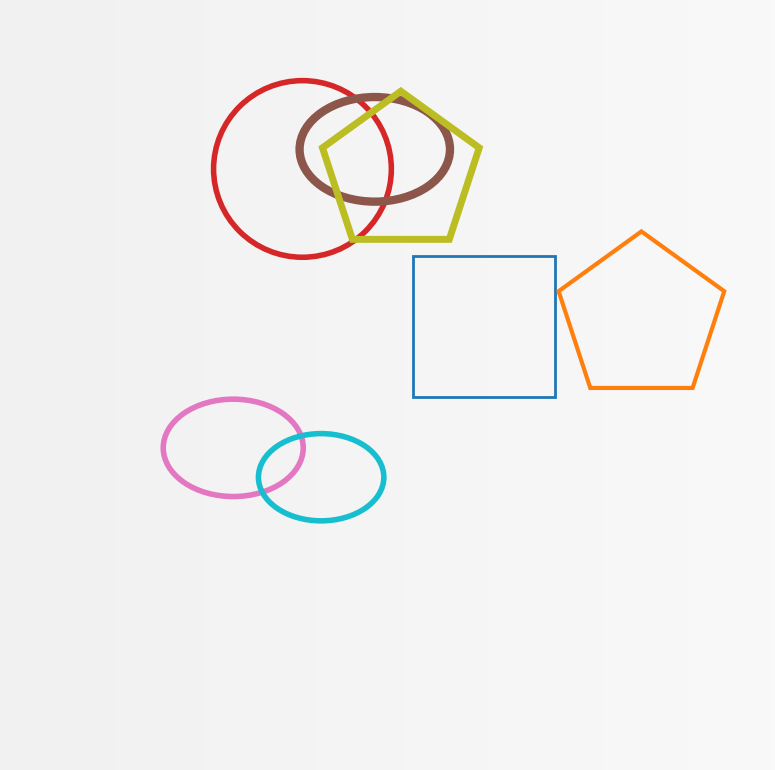[{"shape": "square", "thickness": 1, "radius": 0.46, "center": [0.624, 0.576]}, {"shape": "pentagon", "thickness": 1.5, "radius": 0.56, "center": [0.828, 0.587]}, {"shape": "circle", "thickness": 2, "radius": 0.57, "center": [0.39, 0.781]}, {"shape": "oval", "thickness": 3, "radius": 0.49, "center": [0.484, 0.806]}, {"shape": "oval", "thickness": 2, "radius": 0.45, "center": [0.301, 0.418]}, {"shape": "pentagon", "thickness": 2.5, "radius": 0.53, "center": [0.517, 0.775]}, {"shape": "oval", "thickness": 2, "radius": 0.4, "center": [0.414, 0.38]}]